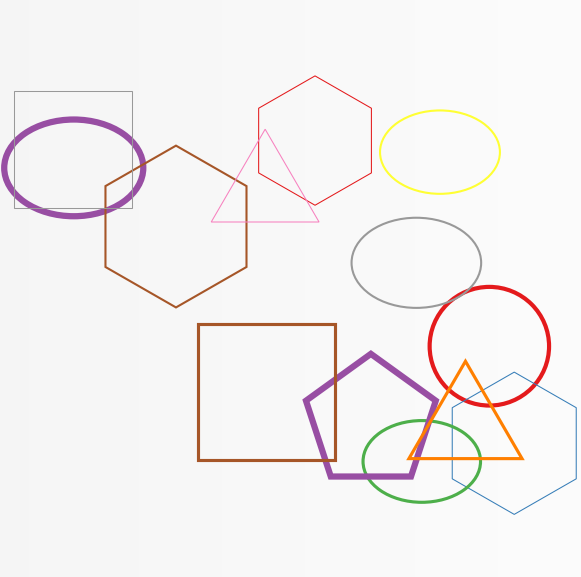[{"shape": "hexagon", "thickness": 0.5, "radius": 0.56, "center": [0.542, 0.756]}, {"shape": "circle", "thickness": 2, "radius": 0.51, "center": [0.842, 0.4]}, {"shape": "hexagon", "thickness": 0.5, "radius": 0.62, "center": [0.885, 0.232]}, {"shape": "oval", "thickness": 1.5, "radius": 0.51, "center": [0.726, 0.2]}, {"shape": "pentagon", "thickness": 3, "radius": 0.59, "center": [0.638, 0.269]}, {"shape": "oval", "thickness": 3, "radius": 0.6, "center": [0.127, 0.708]}, {"shape": "triangle", "thickness": 1.5, "radius": 0.56, "center": [0.801, 0.261]}, {"shape": "oval", "thickness": 1, "radius": 0.52, "center": [0.757, 0.736]}, {"shape": "square", "thickness": 1.5, "radius": 0.59, "center": [0.459, 0.32]}, {"shape": "hexagon", "thickness": 1, "radius": 0.7, "center": [0.303, 0.607]}, {"shape": "triangle", "thickness": 0.5, "radius": 0.54, "center": [0.456, 0.668]}, {"shape": "oval", "thickness": 1, "radius": 0.56, "center": [0.716, 0.544]}, {"shape": "square", "thickness": 0.5, "radius": 0.51, "center": [0.125, 0.741]}]